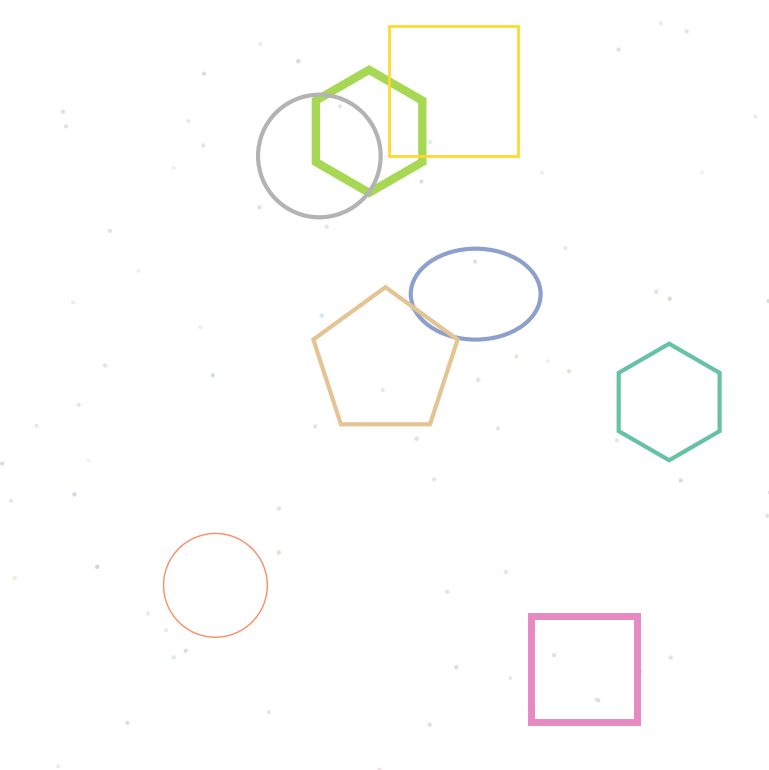[{"shape": "hexagon", "thickness": 1.5, "radius": 0.38, "center": [0.869, 0.478]}, {"shape": "circle", "thickness": 0.5, "radius": 0.34, "center": [0.28, 0.24]}, {"shape": "oval", "thickness": 1.5, "radius": 0.42, "center": [0.618, 0.618]}, {"shape": "square", "thickness": 2.5, "radius": 0.34, "center": [0.758, 0.131]}, {"shape": "hexagon", "thickness": 3, "radius": 0.4, "center": [0.479, 0.829]}, {"shape": "square", "thickness": 1, "radius": 0.42, "center": [0.589, 0.882]}, {"shape": "pentagon", "thickness": 1.5, "radius": 0.49, "center": [0.501, 0.529]}, {"shape": "circle", "thickness": 1.5, "radius": 0.4, "center": [0.415, 0.797]}]